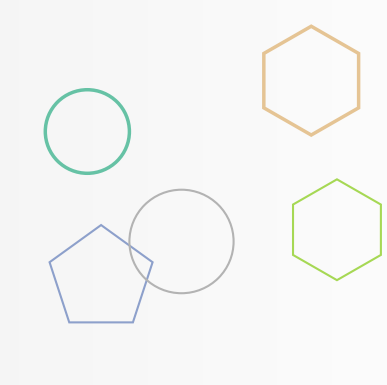[{"shape": "circle", "thickness": 2.5, "radius": 0.54, "center": [0.225, 0.658]}, {"shape": "pentagon", "thickness": 1.5, "radius": 0.7, "center": [0.261, 0.276]}, {"shape": "hexagon", "thickness": 1.5, "radius": 0.65, "center": [0.87, 0.403]}, {"shape": "hexagon", "thickness": 2.5, "radius": 0.71, "center": [0.803, 0.791]}, {"shape": "circle", "thickness": 1.5, "radius": 0.67, "center": [0.468, 0.373]}]